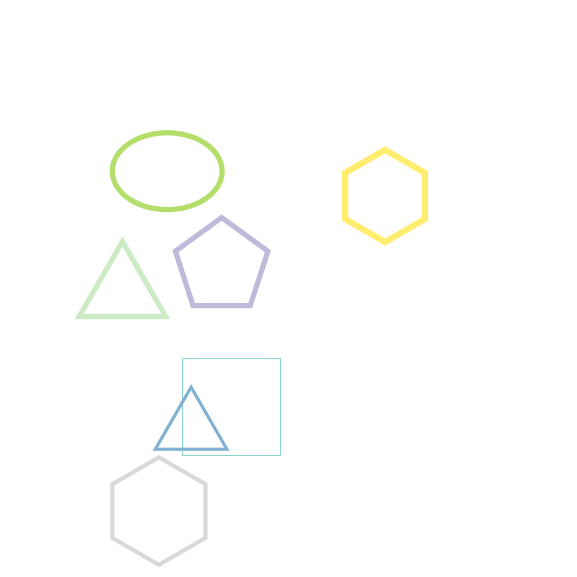[{"shape": "square", "thickness": 0.5, "radius": 0.42, "center": [0.4, 0.295]}, {"shape": "pentagon", "thickness": 2.5, "radius": 0.42, "center": [0.384, 0.538]}, {"shape": "triangle", "thickness": 1.5, "radius": 0.36, "center": [0.331, 0.257]}, {"shape": "oval", "thickness": 2.5, "radius": 0.48, "center": [0.29, 0.703]}, {"shape": "hexagon", "thickness": 2, "radius": 0.47, "center": [0.275, 0.114]}, {"shape": "triangle", "thickness": 2.5, "radius": 0.43, "center": [0.212, 0.494]}, {"shape": "hexagon", "thickness": 3, "radius": 0.4, "center": [0.667, 0.66]}]